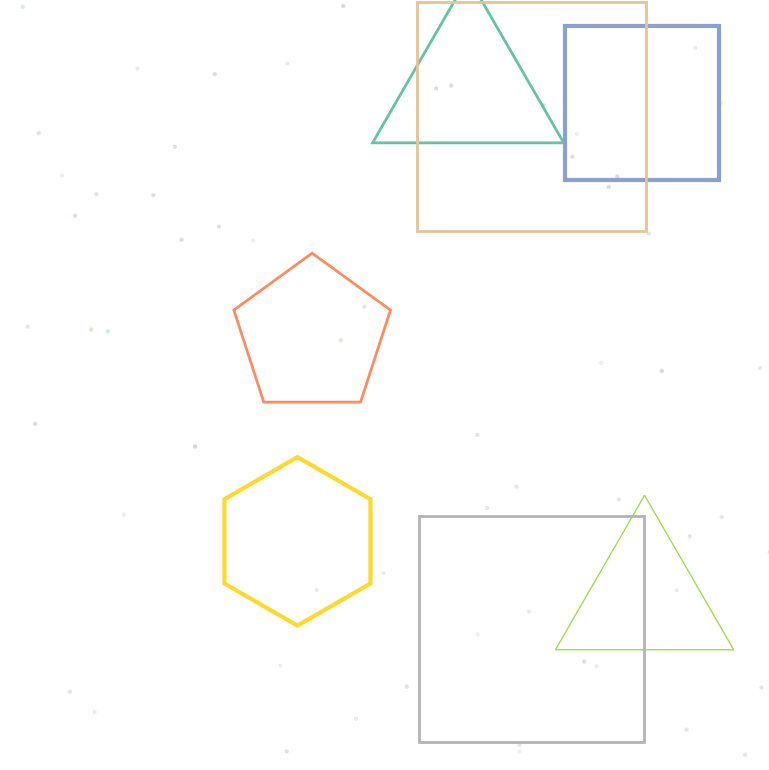[{"shape": "triangle", "thickness": 1, "radius": 0.72, "center": [0.608, 0.886]}, {"shape": "pentagon", "thickness": 1, "radius": 0.53, "center": [0.405, 0.564]}, {"shape": "square", "thickness": 1.5, "radius": 0.5, "center": [0.834, 0.866]}, {"shape": "triangle", "thickness": 0.5, "radius": 0.67, "center": [0.837, 0.223]}, {"shape": "hexagon", "thickness": 1.5, "radius": 0.55, "center": [0.386, 0.297]}, {"shape": "square", "thickness": 1, "radius": 0.74, "center": [0.69, 0.849]}, {"shape": "square", "thickness": 1, "radius": 0.73, "center": [0.69, 0.183]}]